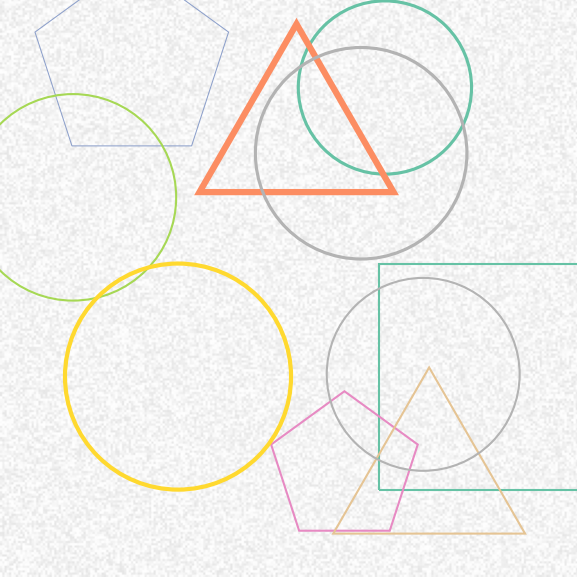[{"shape": "square", "thickness": 1, "radius": 0.98, "center": [0.851, 0.347]}, {"shape": "circle", "thickness": 1.5, "radius": 0.75, "center": [0.667, 0.848]}, {"shape": "triangle", "thickness": 3, "radius": 0.97, "center": [0.513, 0.763]}, {"shape": "pentagon", "thickness": 0.5, "radius": 0.88, "center": [0.228, 0.889]}, {"shape": "pentagon", "thickness": 1, "radius": 0.67, "center": [0.596, 0.188]}, {"shape": "circle", "thickness": 1, "radius": 0.89, "center": [0.126, 0.657]}, {"shape": "circle", "thickness": 2, "radius": 0.98, "center": [0.308, 0.347]}, {"shape": "triangle", "thickness": 1, "radius": 0.96, "center": [0.743, 0.171]}, {"shape": "circle", "thickness": 1.5, "radius": 0.92, "center": [0.625, 0.734]}, {"shape": "circle", "thickness": 1, "radius": 0.84, "center": [0.733, 0.351]}]